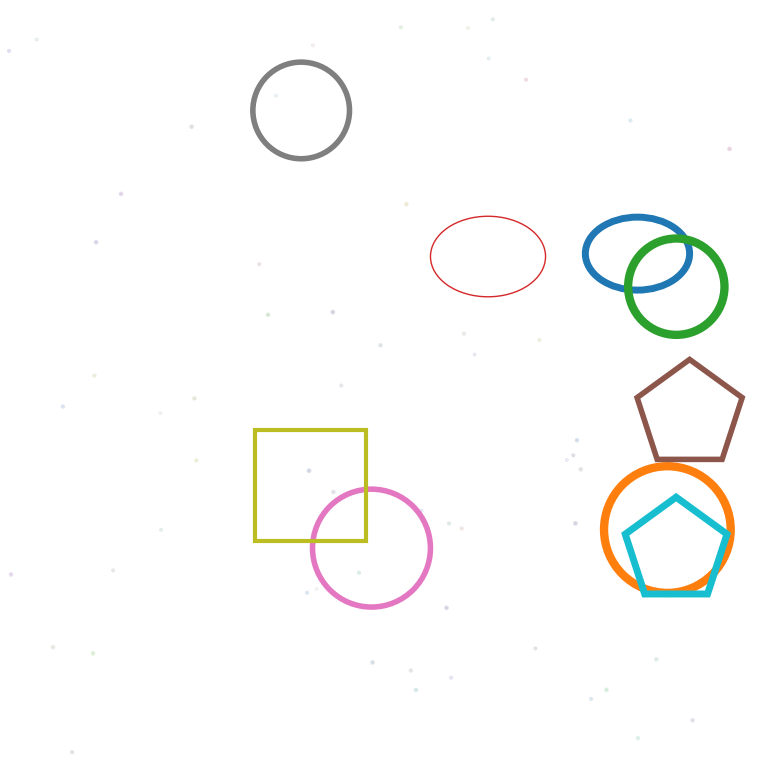[{"shape": "oval", "thickness": 2.5, "radius": 0.34, "center": [0.828, 0.671]}, {"shape": "circle", "thickness": 3, "radius": 0.41, "center": [0.867, 0.312]}, {"shape": "circle", "thickness": 3, "radius": 0.31, "center": [0.878, 0.628]}, {"shape": "oval", "thickness": 0.5, "radius": 0.37, "center": [0.634, 0.667]}, {"shape": "pentagon", "thickness": 2, "radius": 0.36, "center": [0.896, 0.461]}, {"shape": "circle", "thickness": 2, "radius": 0.38, "center": [0.482, 0.288]}, {"shape": "circle", "thickness": 2, "radius": 0.31, "center": [0.391, 0.857]}, {"shape": "square", "thickness": 1.5, "radius": 0.36, "center": [0.403, 0.369]}, {"shape": "pentagon", "thickness": 2.5, "radius": 0.35, "center": [0.878, 0.285]}]